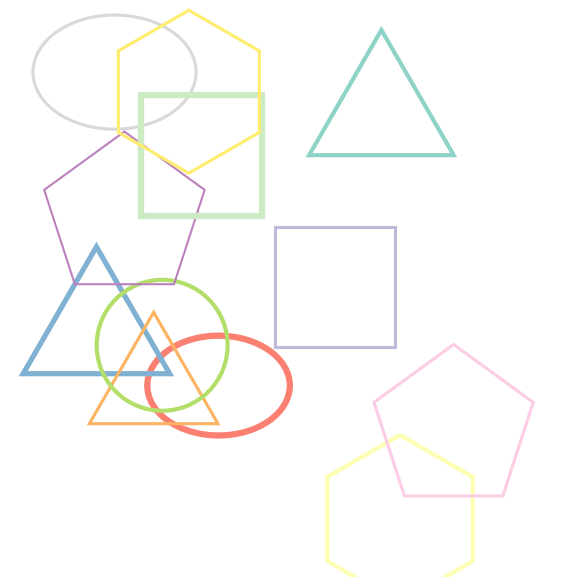[{"shape": "triangle", "thickness": 2, "radius": 0.72, "center": [0.66, 0.803]}, {"shape": "hexagon", "thickness": 2, "radius": 0.73, "center": [0.693, 0.1]}, {"shape": "square", "thickness": 1.5, "radius": 0.52, "center": [0.58, 0.502]}, {"shape": "oval", "thickness": 3, "radius": 0.62, "center": [0.378, 0.331]}, {"shape": "triangle", "thickness": 2.5, "radius": 0.73, "center": [0.167, 0.425]}, {"shape": "triangle", "thickness": 1.5, "radius": 0.64, "center": [0.266, 0.33]}, {"shape": "circle", "thickness": 2, "radius": 0.57, "center": [0.281, 0.401]}, {"shape": "pentagon", "thickness": 1.5, "radius": 0.72, "center": [0.785, 0.258]}, {"shape": "oval", "thickness": 1.5, "radius": 0.71, "center": [0.198, 0.874]}, {"shape": "pentagon", "thickness": 1, "radius": 0.73, "center": [0.215, 0.625]}, {"shape": "square", "thickness": 3, "radius": 0.52, "center": [0.349, 0.73]}, {"shape": "hexagon", "thickness": 1.5, "radius": 0.71, "center": [0.327, 0.84]}]